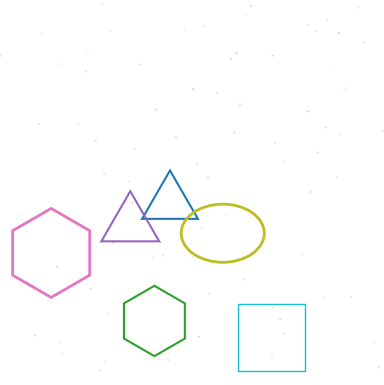[{"shape": "triangle", "thickness": 1.5, "radius": 0.42, "center": [0.442, 0.473]}, {"shape": "hexagon", "thickness": 1.5, "radius": 0.46, "center": [0.401, 0.166]}, {"shape": "triangle", "thickness": 1.5, "radius": 0.43, "center": [0.338, 0.417]}, {"shape": "hexagon", "thickness": 2, "radius": 0.58, "center": [0.133, 0.343]}, {"shape": "oval", "thickness": 2, "radius": 0.54, "center": [0.579, 0.394]}, {"shape": "square", "thickness": 1, "radius": 0.44, "center": [0.705, 0.122]}]